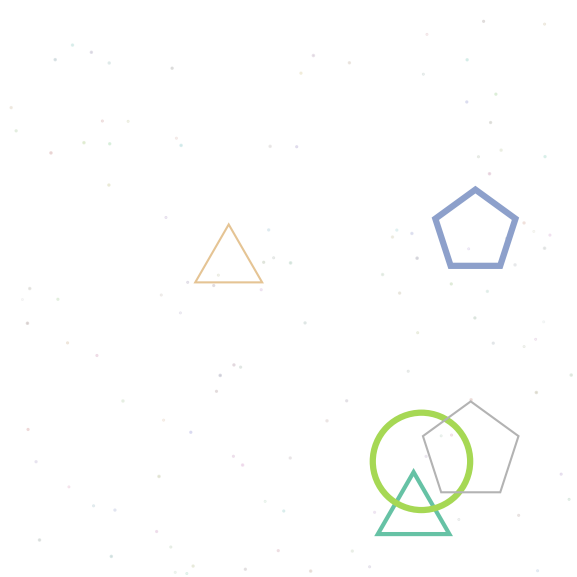[{"shape": "triangle", "thickness": 2, "radius": 0.36, "center": [0.716, 0.11]}, {"shape": "pentagon", "thickness": 3, "radius": 0.36, "center": [0.823, 0.598]}, {"shape": "circle", "thickness": 3, "radius": 0.42, "center": [0.73, 0.2]}, {"shape": "triangle", "thickness": 1, "radius": 0.33, "center": [0.396, 0.544]}, {"shape": "pentagon", "thickness": 1, "radius": 0.43, "center": [0.815, 0.217]}]